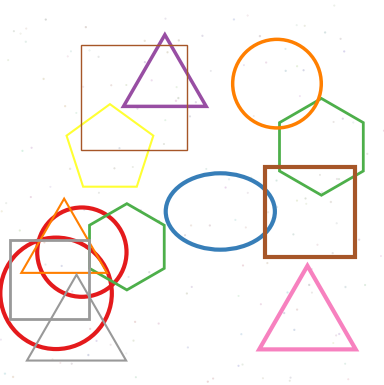[{"shape": "circle", "thickness": 3, "radius": 0.72, "center": [0.146, 0.238]}, {"shape": "circle", "thickness": 3, "radius": 0.58, "center": [0.213, 0.345]}, {"shape": "oval", "thickness": 3, "radius": 0.71, "center": [0.572, 0.451]}, {"shape": "hexagon", "thickness": 2, "radius": 0.56, "center": [0.33, 0.359]}, {"shape": "hexagon", "thickness": 2, "radius": 0.63, "center": [0.835, 0.619]}, {"shape": "triangle", "thickness": 2.5, "radius": 0.62, "center": [0.428, 0.786]}, {"shape": "triangle", "thickness": 1.5, "radius": 0.64, "center": [0.167, 0.355]}, {"shape": "circle", "thickness": 2.5, "radius": 0.58, "center": [0.719, 0.783]}, {"shape": "pentagon", "thickness": 1.5, "radius": 0.59, "center": [0.286, 0.611]}, {"shape": "square", "thickness": 3, "radius": 0.58, "center": [0.805, 0.449]}, {"shape": "square", "thickness": 1, "radius": 0.69, "center": [0.348, 0.747]}, {"shape": "triangle", "thickness": 3, "radius": 0.72, "center": [0.799, 0.165]}, {"shape": "triangle", "thickness": 1.5, "radius": 0.74, "center": [0.199, 0.138]}, {"shape": "square", "thickness": 2, "radius": 0.51, "center": [0.128, 0.274]}]